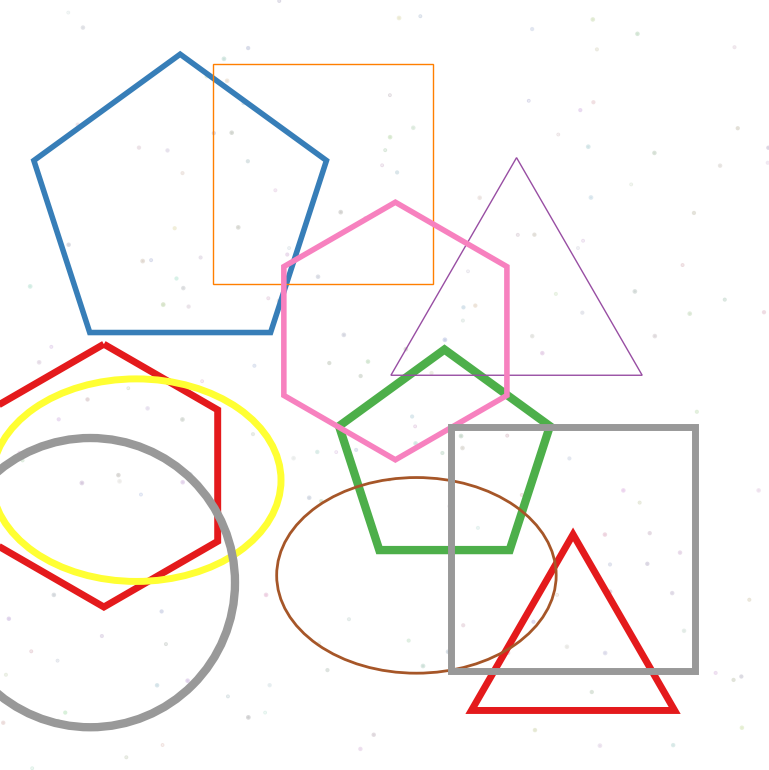[{"shape": "hexagon", "thickness": 2.5, "radius": 0.85, "center": [0.135, 0.382]}, {"shape": "triangle", "thickness": 2.5, "radius": 0.76, "center": [0.744, 0.154]}, {"shape": "pentagon", "thickness": 2, "radius": 1.0, "center": [0.234, 0.73]}, {"shape": "pentagon", "thickness": 3, "radius": 0.72, "center": [0.577, 0.402]}, {"shape": "triangle", "thickness": 0.5, "radius": 0.94, "center": [0.671, 0.607]}, {"shape": "square", "thickness": 0.5, "radius": 0.71, "center": [0.419, 0.774]}, {"shape": "oval", "thickness": 2.5, "radius": 0.94, "center": [0.177, 0.376]}, {"shape": "oval", "thickness": 1, "radius": 0.91, "center": [0.541, 0.253]}, {"shape": "hexagon", "thickness": 2, "radius": 0.84, "center": [0.513, 0.57]}, {"shape": "circle", "thickness": 3, "radius": 0.94, "center": [0.117, 0.243]}, {"shape": "square", "thickness": 2.5, "radius": 0.79, "center": [0.744, 0.287]}]